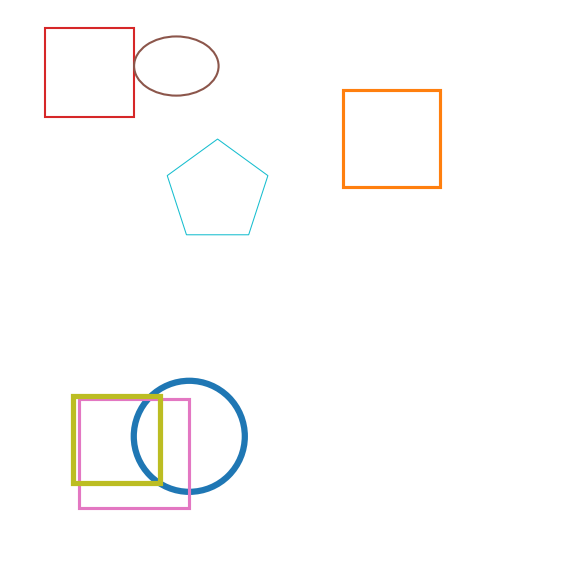[{"shape": "circle", "thickness": 3, "radius": 0.48, "center": [0.328, 0.244]}, {"shape": "square", "thickness": 1.5, "radius": 0.42, "center": [0.678, 0.759]}, {"shape": "square", "thickness": 1, "radius": 0.38, "center": [0.155, 0.873]}, {"shape": "oval", "thickness": 1, "radius": 0.37, "center": [0.305, 0.885]}, {"shape": "square", "thickness": 1.5, "radius": 0.47, "center": [0.232, 0.214]}, {"shape": "square", "thickness": 2.5, "radius": 0.38, "center": [0.202, 0.238]}, {"shape": "pentagon", "thickness": 0.5, "radius": 0.46, "center": [0.377, 0.667]}]